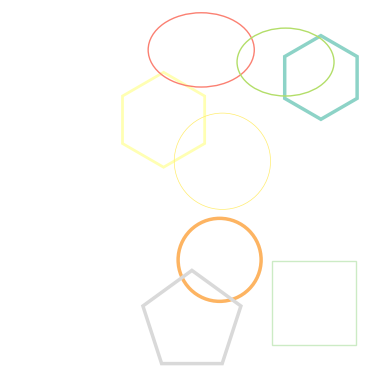[{"shape": "hexagon", "thickness": 2.5, "radius": 0.54, "center": [0.834, 0.799]}, {"shape": "hexagon", "thickness": 2, "radius": 0.62, "center": [0.425, 0.689]}, {"shape": "oval", "thickness": 1, "radius": 0.69, "center": [0.523, 0.87]}, {"shape": "circle", "thickness": 2.5, "radius": 0.54, "center": [0.57, 0.325]}, {"shape": "oval", "thickness": 1, "radius": 0.63, "center": [0.742, 0.839]}, {"shape": "pentagon", "thickness": 2.5, "radius": 0.67, "center": [0.498, 0.164]}, {"shape": "square", "thickness": 1, "radius": 0.55, "center": [0.816, 0.212]}, {"shape": "circle", "thickness": 0.5, "radius": 0.63, "center": [0.578, 0.581]}]